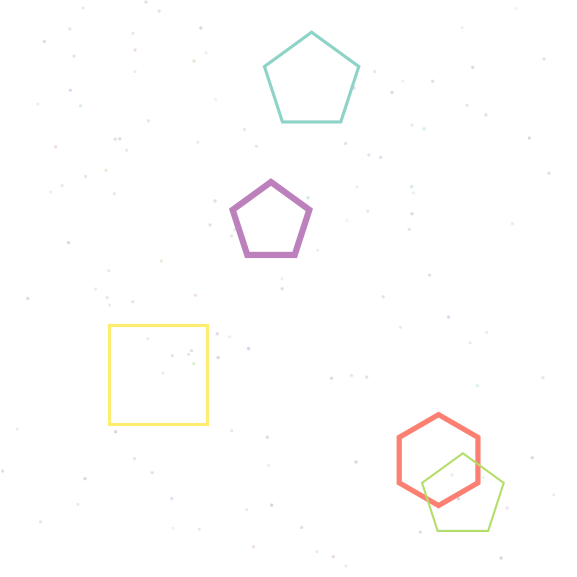[{"shape": "pentagon", "thickness": 1.5, "radius": 0.43, "center": [0.54, 0.857]}, {"shape": "hexagon", "thickness": 2.5, "radius": 0.39, "center": [0.759, 0.202]}, {"shape": "pentagon", "thickness": 1, "radius": 0.37, "center": [0.802, 0.14]}, {"shape": "pentagon", "thickness": 3, "radius": 0.35, "center": [0.469, 0.614]}, {"shape": "square", "thickness": 1.5, "radius": 0.43, "center": [0.274, 0.351]}]